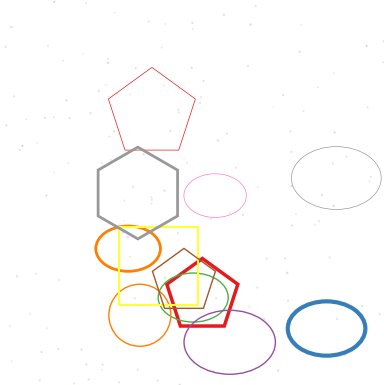[{"shape": "pentagon", "thickness": 0.5, "radius": 0.59, "center": [0.394, 0.706]}, {"shape": "pentagon", "thickness": 2.5, "radius": 0.48, "center": [0.526, 0.232]}, {"shape": "oval", "thickness": 3, "radius": 0.5, "center": [0.848, 0.147]}, {"shape": "oval", "thickness": 1, "radius": 0.45, "center": [0.502, 0.227]}, {"shape": "oval", "thickness": 1, "radius": 0.59, "center": [0.597, 0.111]}, {"shape": "circle", "thickness": 1, "radius": 0.4, "center": [0.363, 0.181]}, {"shape": "oval", "thickness": 2, "radius": 0.42, "center": [0.333, 0.354]}, {"shape": "square", "thickness": 1.5, "radius": 0.51, "center": [0.411, 0.309]}, {"shape": "pentagon", "thickness": 1, "radius": 0.43, "center": [0.478, 0.269]}, {"shape": "oval", "thickness": 0.5, "radius": 0.41, "center": [0.559, 0.492]}, {"shape": "hexagon", "thickness": 2, "radius": 0.6, "center": [0.358, 0.499]}, {"shape": "oval", "thickness": 0.5, "radius": 0.58, "center": [0.874, 0.538]}]